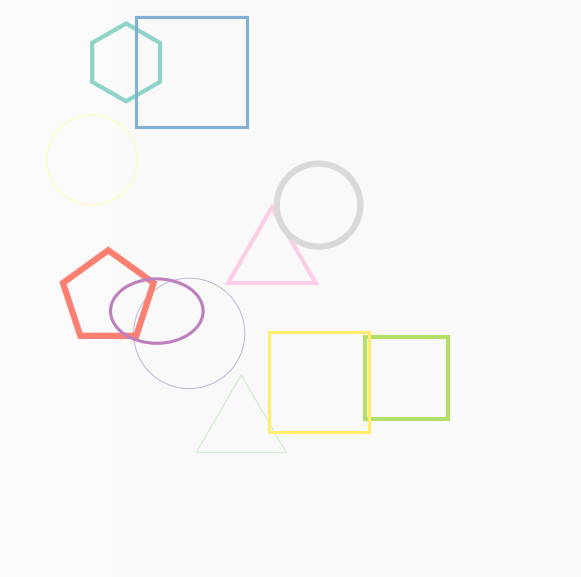[{"shape": "hexagon", "thickness": 2, "radius": 0.34, "center": [0.217, 0.891]}, {"shape": "circle", "thickness": 0.5, "radius": 0.39, "center": [0.158, 0.722]}, {"shape": "circle", "thickness": 0.5, "radius": 0.48, "center": [0.326, 0.422]}, {"shape": "pentagon", "thickness": 3, "radius": 0.41, "center": [0.186, 0.484]}, {"shape": "square", "thickness": 1.5, "radius": 0.48, "center": [0.329, 0.874]}, {"shape": "square", "thickness": 2, "radius": 0.36, "center": [0.699, 0.345]}, {"shape": "triangle", "thickness": 2, "radius": 0.44, "center": [0.468, 0.553]}, {"shape": "circle", "thickness": 3, "radius": 0.36, "center": [0.548, 0.644]}, {"shape": "oval", "thickness": 1.5, "radius": 0.4, "center": [0.27, 0.46]}, {"shape": "triangle", "thickness": 0.5, "radius": 0.45, "center": [0.415, 0.26]}, {"shape": "square", "thickness": 1.5, "radius": 0.43, "center": [0.549, 0.338]}]